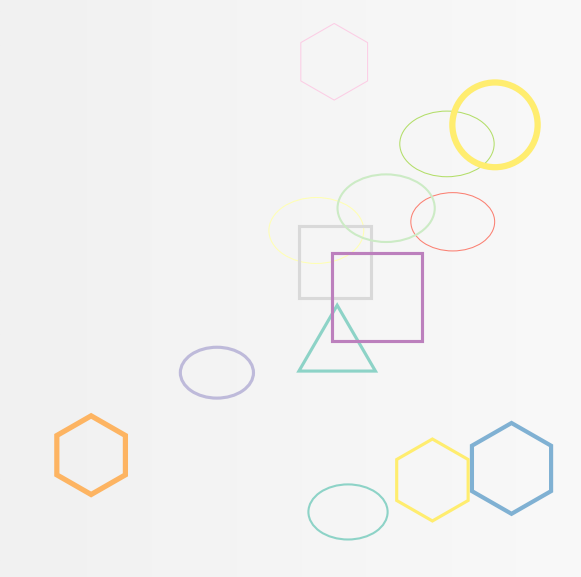[{"shape": "oval", "thickness": 1, "radius": 0.34, "center": [0.599, 0.113]}, {"shape": "triangle", "thickness": 1.5, "radius": 0.38, "center": [0.58, 0.395]}, {"shape": "oval", "thickness": 0.5, "radius": 0.41, "center": [0.544, 0.6]}, {"shape": "oval", "thickness": 1.5, "radius": 0.31, "center": [0.373, 0.354]}, {"shape": "oval", "thickness": 0.5, "radius": 0.36, "center": [0.779, 0.615]}, {"shape": "hexagon", "thickness": 2, "radius": 0.39, "center": [0.88, 0.188]}, {"shape": "hexagon", "thickness": 2.5, "radius": 0.34, "center": [0.157, 0.211]}, {"shape": "oval", "thickness": 0.5, "radius": 0.41, "center": [0.769, 0.75]}, {"shape": "hexagon", "thickness": 0.5, "radius": 0.33, "center": [0.575, 0.892]}, {"shape": "square", "thickness": 1.5, "radius": 0.31, "center": [0.577, 0.546]}, {"shape": "square", "thickness": 1.5, "radius": 0.38, "center": [0.648, 0.485]}, {"shape": "oval", "thickness": 1, "radius": 0.42, "center": [0.664, 0.639]}, {"shape": "hexagon", "thickness": 1.5, "radius": 0.35, "center": [0.744, 0.168]}, {"shape": "circle", "thickness": 3, "radius": 0.37, "center": [0.852, 0.783]}]